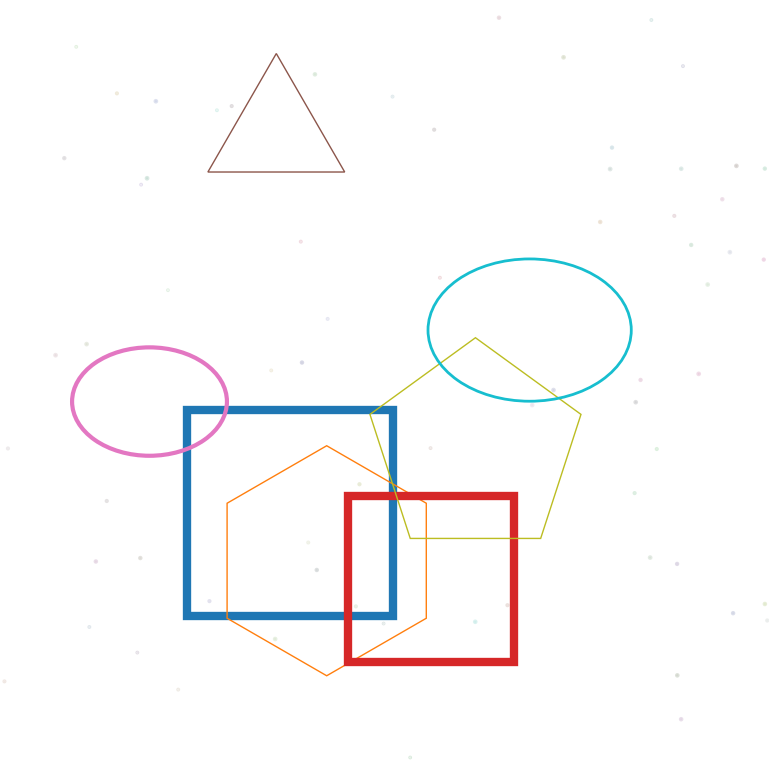[{"shape": "square", "thickness": 3, "radius": 0.67, "center": [0.376, 0.334]}, {"shape": "hexagon", "thickness": 0.5, "radius": 0.75, "center": [0.424, 0.272]}, {"shape": "square", "thickness": 3, "radius": 0.54, "center": [0.56, 0.248]}, {"shape": "triangle", "thickness": 0.5, "radius": 0.51, "center": [0.359, 0.828]}, {"shape": "oval", "thickness": 1.5, "radius": 0.5, "center": [0.194, 0.478]}, {"shape": "pentagon", "thickness": 0.5, "radius": 0.72, "center": [0.617, 0.417]}, {"shape": "oval", "thickness": 1, "radius": 0.66, "center": [0.688, 0.571]}]